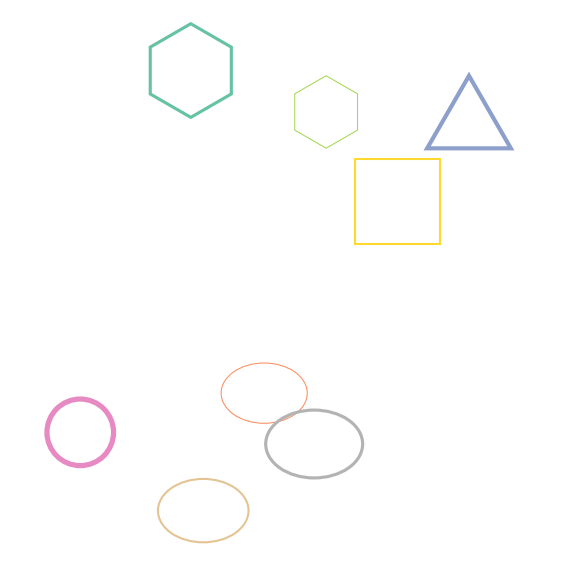[{"shape": "hexagon", "thickness": 1.5, "radius": 0.41, "center": [0.33, 0.877]}, {"shape": "oval", "thickness": 0.5, "radius": 0.37, "center": [0.457, 0.318]}, {"shape": "triangle", "thickness": 2, "radius": 0.42, "center": [0.812, 0.784]}, {"shape": "circle", "thickness": 2.5, "radius": 0.29, "center": [0.139, 0.251]}, {"shape": "hexagon", "thickness": 0.5, "radius": 0.31, "center": [0.565, 0.805]}, {"shape": "square", "thickness": 1, "radius": 0.37, "center": [0.689, 0.65]}, {"shape": "oval", "thickness": 1, "radius": 0.39, "center": [0.352, 0.115]}, {"shape": "oval", "thickness": 1.5, "radius": 0.42, "center": [0.544, 0.23]}]